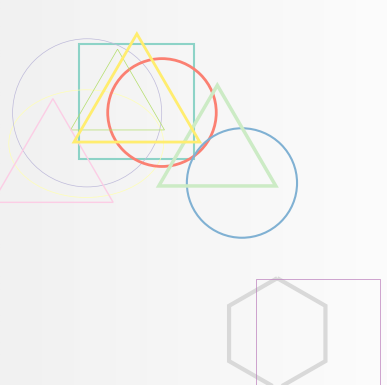[{"shape": "square", "thickness": 1.5, "radius": 0.74, "center": [0.353, 0.736]}, {"shape": "oval", "thickness": 0.5, "radius": 1.0, "center": [0.222, 0.627]}, {"shape": "circle", "thickness": 0.5, "radius": 0.96, "center": [0.225, 0.707]}, {"shape": "circle", "thickness": 2, "radius": 0.7, "center": [0.418, 0.708]}, {"shape": "circle", "thickness": 1.5, "radius": 0.71, "center": [0.624, 0.525]}, {"shape": "triangle", "thickness": 0.5, "radius": 0.7, "center": [0.303, 0.732]}, {"shape": "triangle", "thickness": 1, "radius": 0.9, "center": [0.136, 0.564]}, {"shape": "hexagon", "thickness": 3, "radius": 0.72, "center": [0.715, 0.134]}, {"shape": "square", "thickness": 0.5, "radius": 0.8, "center": [0.82, 0.115]}, {"shape": "triangle", "thickness": 2.5, "radius": 0.87, "center": [0.561, 0.604]}, {"shape": "triangle", "thickness": 2, "radius": 0.94, "center": [0.353, 0.725]}]